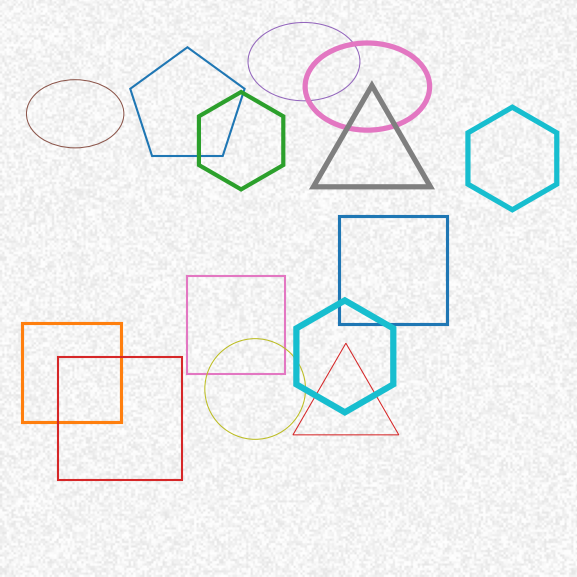[{"shape": "pentagon", "thickness": 1, "radius": 0.52, "center": [0.325, 0.813]}, {"shape": "square", "thickness": 1.5, "radius": 0.47, "center": [0.68, 0.531]}, {"shape": "square", "thickness": 1.5, "radius": 0.43, "center": [0.123, 0.355]}, {"shape": "hexagon", "thickness": 2, "radius": 0.42, "center": [0.418, 0.756]}, {"shape": "square", "thickness": 1, "radius": 0.53, "center": [0.208, 0.274]}, {"shape": "triangle", "thickness": 0.5, "radius": 0.53, "center": [0.599, 0.299]}, {"shape": "oval", "thickness": 0.5, "radius": 0.48, "center": [0.526, 0.892]}, {"shape": "oval", "thickness": 0.5, "radius": 0.42, "center": [0.13, 0.802]}, {"shape": "square", "thickness": 1, "radius": 0.42, "center": [0.408, 0.437]}, {"shape": "oval", "thickness": 2.5, "radius": 0.54, "center": [0.636, 0.849]}, {"shape": "triangle", "thickness": 2.5, "radius": 0.59, "center": [0.644, 0.734]}, {"shape": "circle", "thickness": 0.5, "radius": 0.44, "center": [0.442, 0.326]}, {"shape": "hexagon", "thickness": 2.5, "radius": 0.44, "center": [0.887, 0.725]}, {"shape": "hexagon", "thickness": 3, "radius": 0.48, "center": [0.597, 0.382]}]